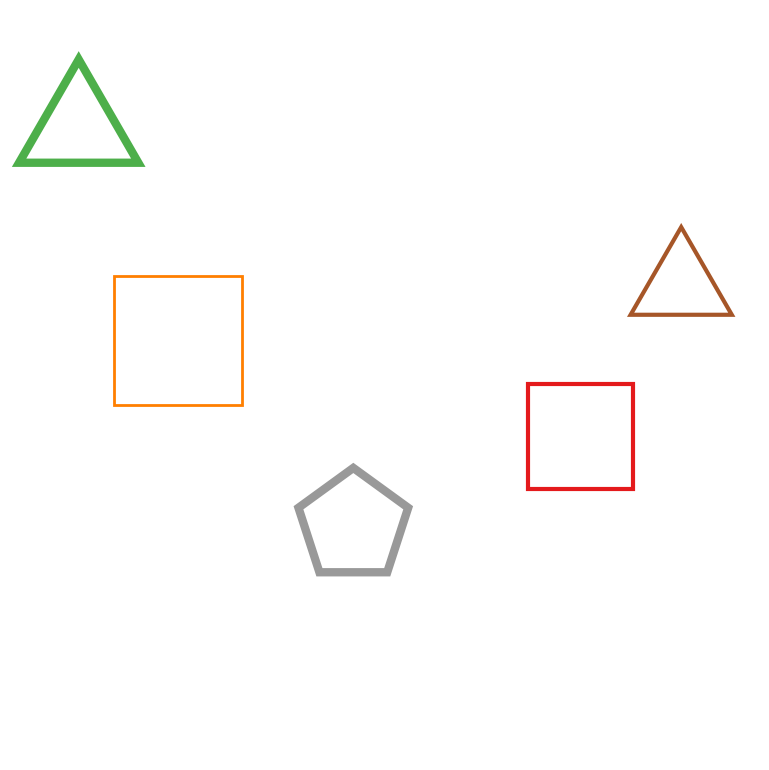[{"shape": "square", "thickness": 1.5, "radius": 0.34, "center": [0.754, 0.433]}, {"shape": "triangle", "thickness": 3, "radius": 0.45, "center": [0.102, 0.833]}, {"shape": "square", "thickness": 1, "radius": 0.42, "center": [0.231, 0.558]}, {"shape": "triangle", "thickness": 1.5, "radius": 0.38, "center": [0.885, 0.629]}, {"shape": "pentagon", "thickness": 3, "radius": 0.37, "center": [0.459, 0.317]}]